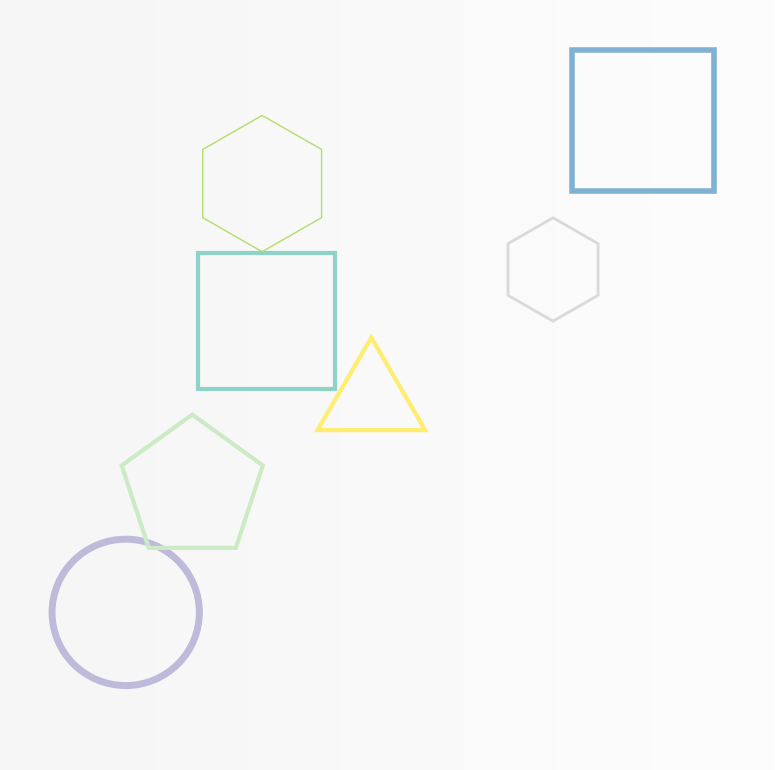[{"shape": "square", "thickness": 1.5, "radius": 0.44, "center": [0.344, 0.584]}, {"shape": "circle", "thickness": 2.5, "radius": 0.48, "center": [0.162, 0.205]}, {"shape": "square", "thickness": 2, "radius": 0.46, "center": [0.83, 0.843]}, {"shape": "hexagon", "thickness": 0.5, "radius": 0.44, "center": [0.338, 0.762]}, {"shape": "hexagon", "thickness": 1, "radius": 0.34, "center": [0.714, 0.65]}, {"shape": "pentagon", "thickness": 1.5, "radius": 0.48, "center": [0.248, 0.366]}, {"shape": "triangle", "thickness": 1.5, "radius": 0.4, "center": [0.479, 0.481]}]